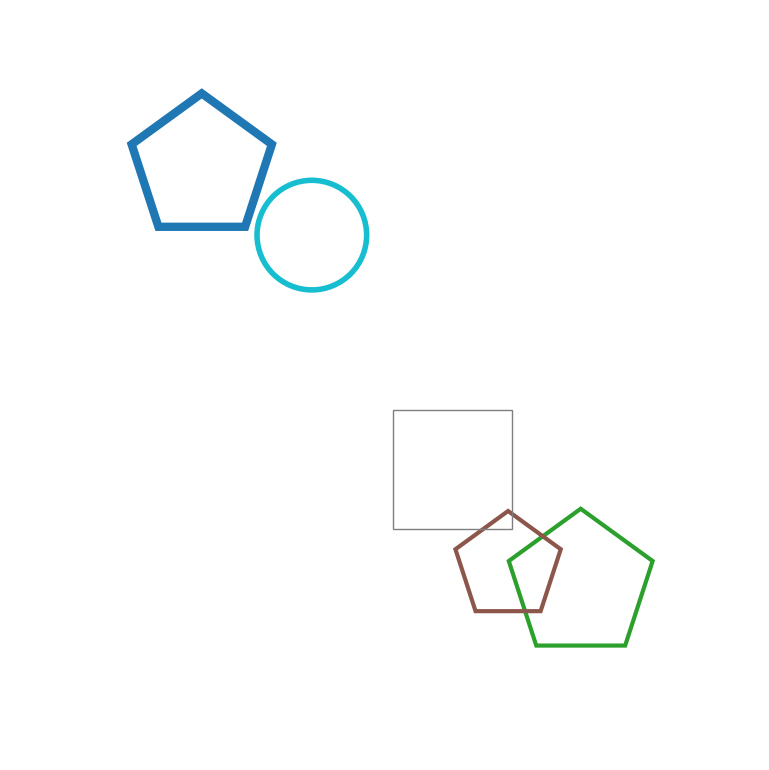[{"shape": "pentagon", "thickness": 3, "radius": 0.48, "center": [0.262, 0.783]}, {"shape": "pentagon", "thickness": 1.5, "radius": 0.49, "center": [0.754, 0.241]}, {"shape": "pentagon", "thickness": 1.5, "radius": 0.36, "center": [0.66, 0.264]}, {"shape": "square", "thickness": 0.5, "radius": 0.39, "center": [0.587, 0.391]}, {"shape": "circle", "thickness": 2, "radius": 0.36, "center": [0.405, 0.695]}]